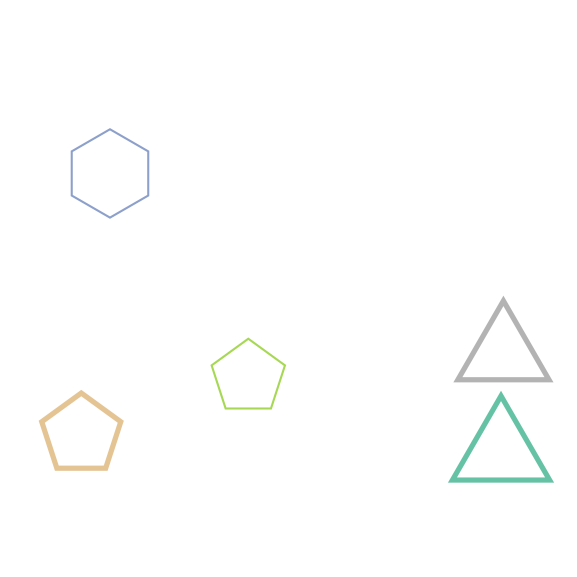[{"shape": "triangle", "thickness": 2.5, "radius": 0.49, "center": [0.868, 0.216]}, {"shape": "hexagon", "thickness": 1, "radius": 0.38, "center": [0.19, 0.699]}, {"shape": "pentagon", "thickness": 1, "radius": 0.33, "center": [0.43, 0.346]}, {"shape": "pentagon", "thickness": 2.5, "radius": 0.36, "center": [0.141, 0.247]}, {"shape": "triangle", "thickness": 2.5, "radius": 0.46, "center": [0.872, 0.387]}]